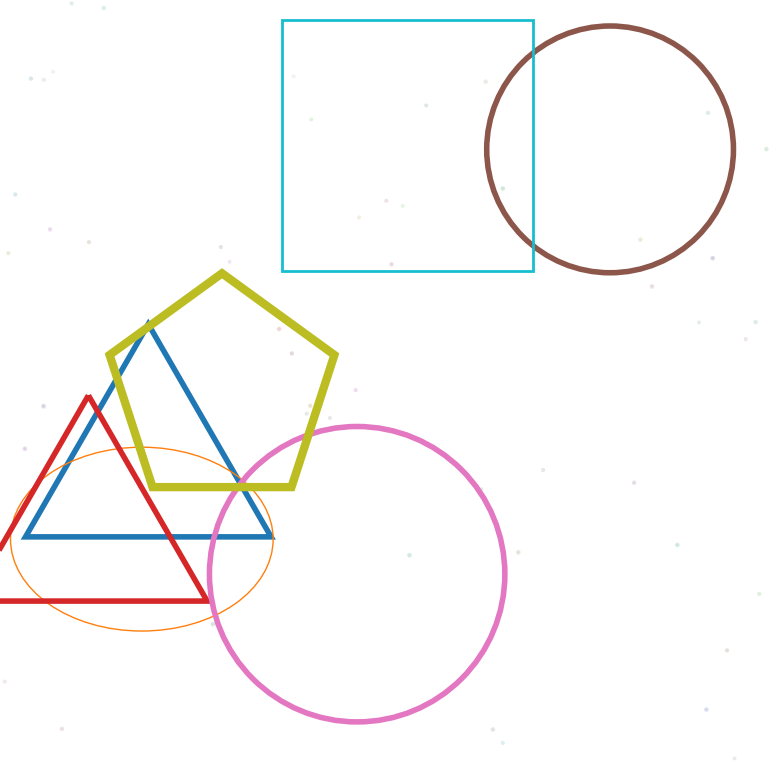[{"shape": "triangle", "thickness": 2, "radius": 0.92, "center": [0.193, 0.395]}, {"shape": "oval", "thickness": 0.5, "radius": 0.85, "center": [0.184, 0.3]}, {"shape": "triangle", "thickness": 2, "radius": 0.89, "center": [0.115, 0.308]}, {"shape": "circle", "thickness": 2, "radius": 0.8, "center": [0.792, 0.806]}, {"shape": "circle", "thickness": 2, "radius": 0.96, "center": [0.464, 0.254]}, {"shape": "pentagon", "thickness": 3, "radius": 0.77, "center": [0.288, 0.492]}, {"shape": "square", "thickness": 1, "radius": 0.81, "center": [0.529, 0.811]}]